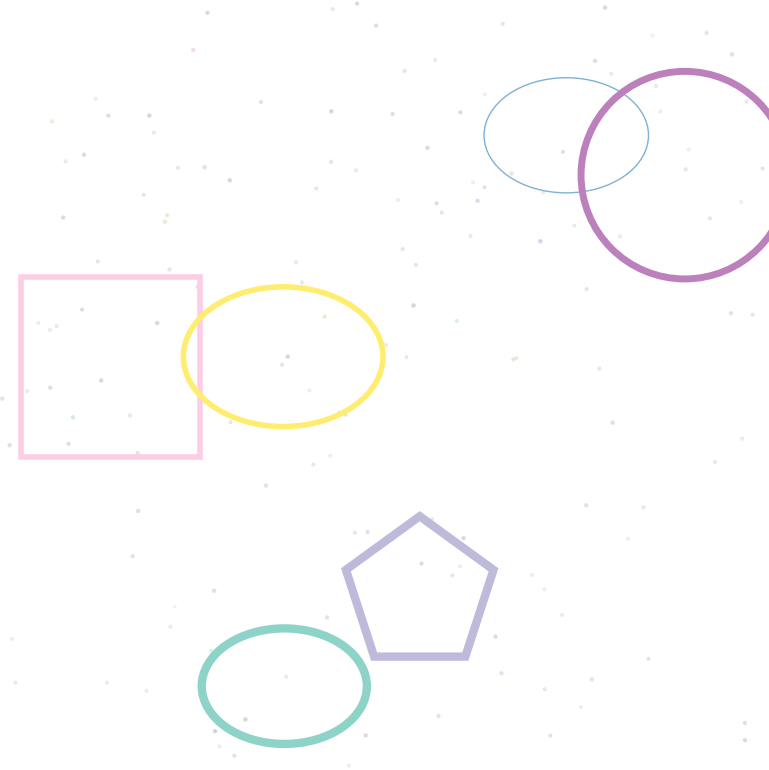[{"shape": "oval", "thickness": 3, "radius": 0.54, "center": [0.369, 0.109]}, {"shape": "pentagon", "thickness": 3, "radius": 0.5, "center": [0.545, 0.229]}, {"shape": "oval", "thickness": 0.5, "radius": 0.53, "center": [0.735, 0.824]}, {"shape": "square", "thickness": 2, "radius": 0.58, "center": [0.144, 0.523]}, {"shape": "circle", "thickness": 2.5, "radius": 0.67, "center": [0.889, 0.773]}, {"shape": "oval", "thickness": 2, "radius": 0.65, "center": [0.368, 0.537]}]